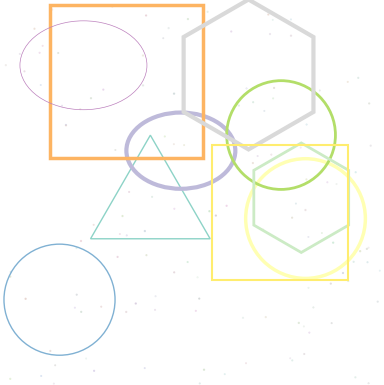[{"shape": "triangle", "thickness": 1, "radius": 0.9, "center": [0.391, 0.469]}, {"shape": "circle", "thickness": 2.5, "radius": 0.78, "center": [0.794, 0.432]}, {"shape": "oval", "thickness": 3, "radius": 0.71, "center": [0.47, 0.609]}, {"shape": "circle", "thickness": 1, "radius": 0.72, "center": [0.155, 0.222]}, {"shape": "square", "thickness": 2.5, "radius": 0.99, "center": [0.329, 0.788]}, {"shape": "circle", "thickness": 2, "radius": 0.71, "center": [0.73, 0.649]}, {"shape": "hexagon", "thickness": 3, "radius": 0.97, "center": [0.646, 0.807]}, {"shape": "oval", "thickness": 0.5, "radius": 0.82, "center": [0.217, 0.83]}, {"shape": "hexagon", "thickness": 2, "radius": 0.71, "center": [0.782, 0.486]}, {"shape": "square", "thickness": 1.5, "radius": 0.88, "center": [0.727, 0.448]}]